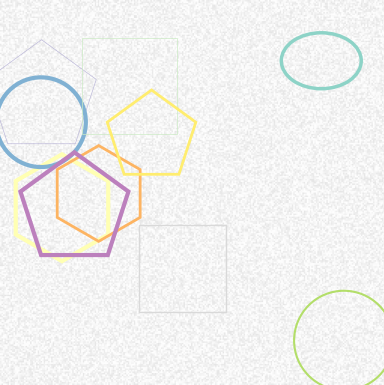[{"shape": "oval", "thickness": 2.5, "radius": 0.52, "center": [0.834, 0.842]}, {"shape": "hexagon", "thickness": 3, "radius": 0.69, "center": [0.161, 0.46]}, {"shape": "pentagon", "thickness": 0.5, "radius": 0.75, "center": [0.108, 0.747]}, {"shape": "circle", "thickness": 3, "radius": 0.58, "center": [0.106, 0.683]}, {"shape": "hexagon", "thickness": 2, "radius": 0.62, "center": [0.256, 0.497]}, {"shape": "circle", "thickness": 1.5, "radius": 0.65, "center": [0.893, 0.116]}, {"shape": "square", "thickness": 1, "radius": 0.56, "center": [0.475, 0.302]}, {"shape": "pentagon", "thickness": 3, "radius": 0.74, "center": [0.193, 0.457]}, {"shape": "square", "thickness": 0.5, "radius": 0.62, "center": [0.337, 0.776]}, {"shape": "pentagon", "thickness": 2, "radius": 0.61, "center": [0.394, 0.645]}]